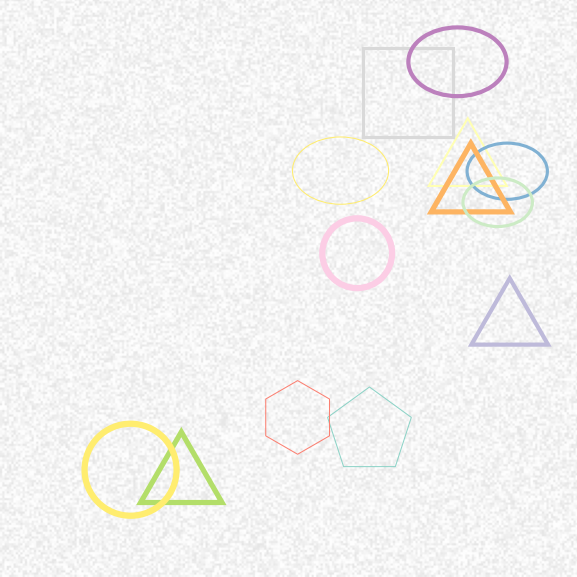[{"shape": "pentagon", "thickness": 0.5, "radius": 0.38, "center": [0.64, 0.253]}, {"shape": "triangle", "thickness": 1, "radius": 0.39, "center": [0.81, 0.716]}, {"shape": "triangle", "thickness": 2, "radius": 0.38, "center": [0.883, 0.441]}, {"shape": "hexagon", "thickness": 0.5, "radius": 0.32, "center": [0.515, 0.276]}, {"shape": "oval", "thickness": 1.5, "radius": 0.35, "center": [0.878, 0.703]}, {"shape": "triangle", "thickness": 2.5, "radius": 0.4, "center": [0.815, 0.672]}, {"shape": "triangle", "thickness": 2.5, "radius": 0.41, "center": [0.314, 0.17]}, {"shape": "circle", "thickness": 3, "radius": 0.3, "center": [0.618, 0.561]}, {"shape": "square", "thickness": 1.5, "radius": 0.39, "center": [0.706, 0.839]}, {"shape": "oval", "thickness": 2, "radius": 0.43, "center": [0.792, 0.892]}, {"shape": "oval", "thickness": 1.5, "radius": 0.3, "center": [0.862, 0.649]}, {"shape": "circle", "thickness": 3, "radius": 0.4, "center": [0.226, 0.186]}, {"shape": "oval", "thickness": 0.5, "radius": 0.42, "center": [0.59, 0.704]}]